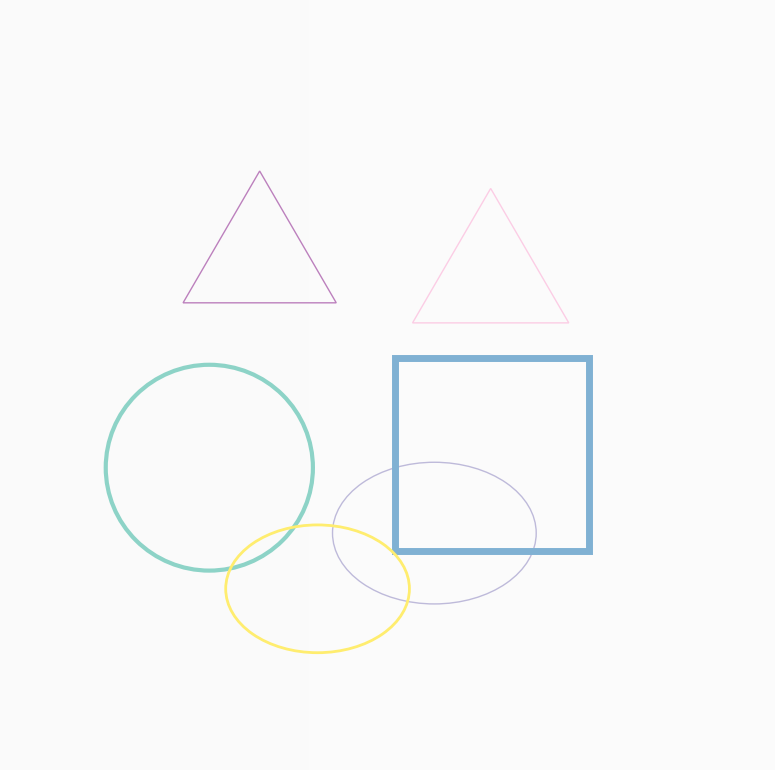[{"shape": "circle", "thickness": 1.5, "radius": 0.67, "center": [0.27, 0.393]}, {"shape": "oval", "thickness": 0.5, "radius": 0.66, "center": [0.56, 0.308]}, {"shape": "square", "thickness": 2.5, "radius": 0.63, "center": [0.635, 0.41]}, {"shape": "triangle", "thickness": 0.5, "radius": 0.58, "center": [0.633, 0.639]}, {"shape": "triangle", "thickness": 0.5, "radius": 0.57, "center": [0.335, 0.664]}, {"shape": "oval", "thickness": 1, "radius": 0.59, "center": [0.41, 0.235]}]